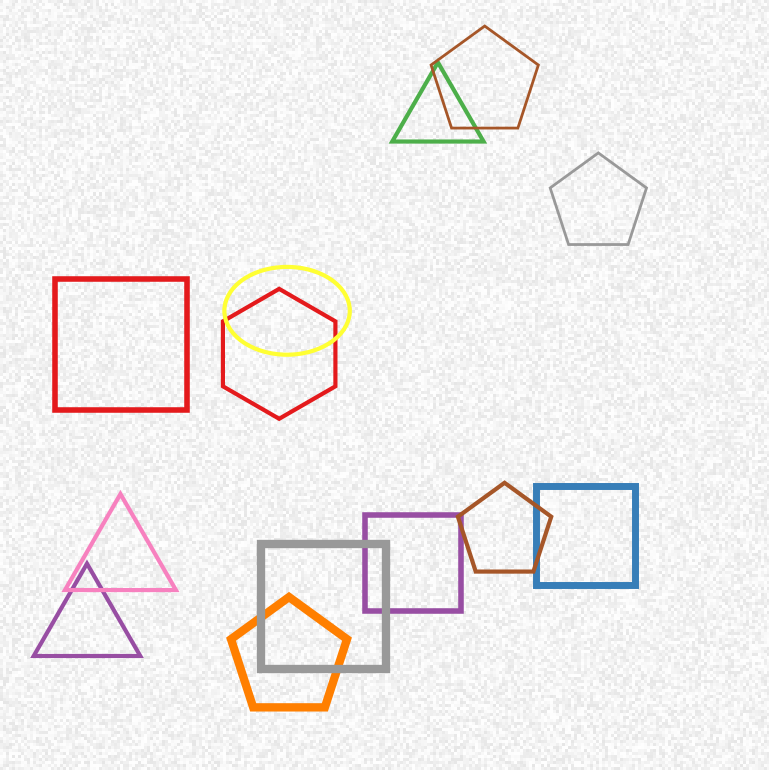[{"shape": "square", "thickness": 2, "radius": 0.43, "center": [0.157, 0.553]}, {"shape": "hexagon", "thickness": 1.5, "radius": 0.42, "center": [0.363, 0.54]}, {"shape": "square", "thickness": 2.5, "radius": 0.32, "center": [0.761, 0.304]}, {"shape": "triangle", "thickness": 1.5, "radius": 0.34, "center": [0.569, 0.85]}, {"shape": "square", "thickness": 2, "radius": 0.31, "center": [0.536, 0.269]}, {"shape": "triangle", "thickness": 1.5, "radius": 0.4, "center": [0.113, 0.188]}, {"shape": "pentagon", "thickness": 3, "radius": 0.4, "center": [0.375, 0.145]}, {"shape": "oval", "thickness": 1.5, "radius": 0.41, "center": [0.373, 0.596]}, {"shape": "pentagon", "thickness": 1.5, "radius": 0.32, "center": [0.655, 0.309]}, {"shape": "pentagon", "thickness": 1, "radius": 0.37, "center": [0.63, 0.893]}, {"shape": "triangle", "thickness": 1.5, "radius": 0.42, "center": [0.156, 0.275]}, {"shape": "pentagon", "thickness": 1, "radius": 0.33, "center": [0.777, 0.736]}, {"shape": "square", "thickness": 3, "radius": 0.41, "center": [0.42, 0.212]}]